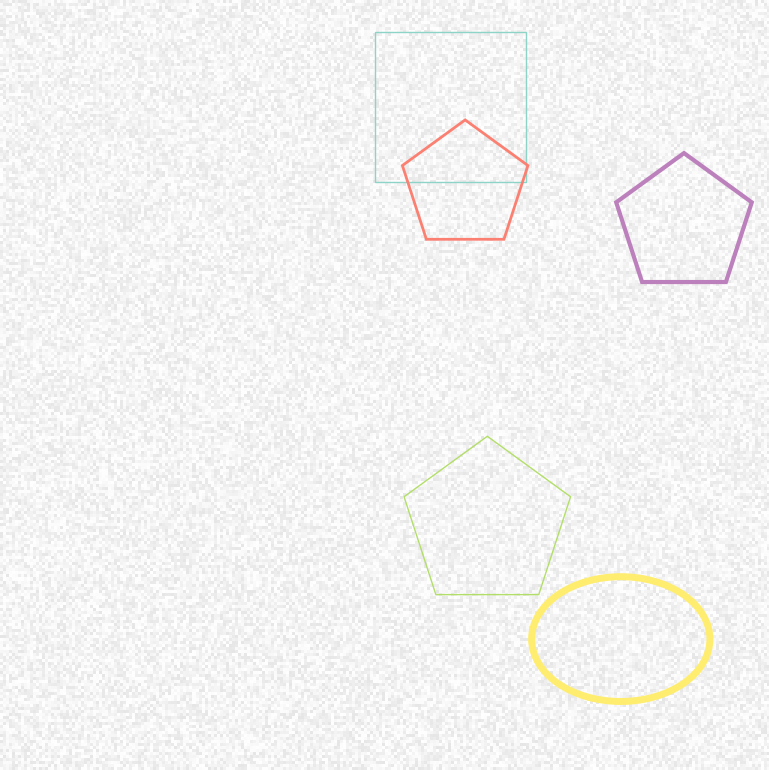[{"shape": "square", "thickness": 0.5, "radius": 0.49, "center": [0.585, 0.861]}, {"shape": "pentagon", "thickness": 1, "radius": 0.43, "center": [0.604, 0.759]}, {"shape": "pentagon", "thickness": 0.5, "radius": 0.57, "center": [0.633, 0.32]}, {"shape": "pentagon", "thickness": 1.5, "radius": 0.46, "center": [0.888, 0.709]}, {"shape": "oval", "thickness": 2.5, "radius": 0.58, "center": [0.806, 0.17]}]